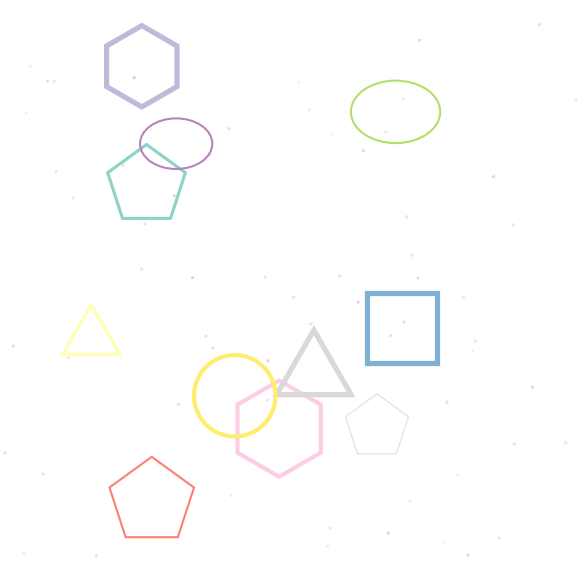[{"shape": "pentagon", "thickness": 1.5, "radius": 0.35, "center": [0.254, 0.678]}, {"shape": "triangle", "thickness": 1.5, "radius": 0.29, "center": [0.158, 0.414]}, {"shape": "hexagon", "thickness": 2.5, "radius": 0.35, "center": [0.246, 0.884]}, {"shape": "pentagon", "thickness": 1, "radius": 0.38, "center": [0.263, 0.131]}, {"shape": "square", "thickness": 2.5, "radius": 0.3, "center": [0.697, 0.432]}, {"shape": "oval", "thickness": 1, "radius": 0.39, "center": [0.685, 0.805]}, {"shape": "hexagon", "thickness": 2, "radius": 0.42, "center": [0.483, 0.257]}, {"shape": "triangle", "thickness": 2.5, "radius": 0.37, "center": [0.544, 0.353]}, {"shape": "oval", "thickness": 1, "radius": 0.31, "center": [0.305, 0.75]}, {"shape": "pentagon", "thickness": 0.5, "radius": 0.29, "center": [0.653, 0.26]}, {"shape": "circle", "thickness": 2, "radius": 0.35, "center": [0.407, 0.314]}]